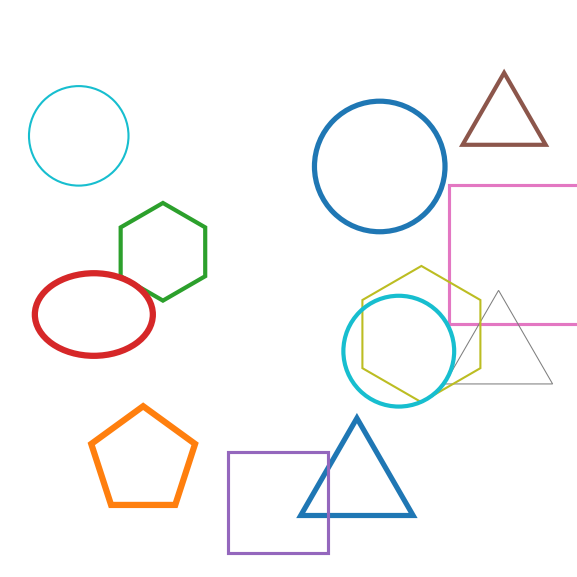[{"shape": "circle", "thickness": 2.5, "radius": 0.57, "center": [0.658, 0.711]}, {"shape": "triangle", "thickness": 2.5, "radius": 0.56, "center": [0.618, 0.163]}, {"shape": "pentagon", "thickness": 3, "radius": 0.47, "center": [0.248, 0.201]}, {"shape": "hexagon", "thickness": 2, "radius": 0.42, "center": [0.282, 0.563]}, {"shape": "oval", "thickness": 3, "radius": 0.51, "center": [0.163, 0.455]}, {"shape": "square", "thickness": 1.5, "radius": 0.44, "center": [0.481, 0.129]}, {"shape": "triangle", "thickness": 2, "radius": 0.42, "center": [0.873, 0.79]}, {"shape": "square", "thickness": 1.5, "radius": 0.6, "center": [0.897, 0.558]}, {"shape": "triangle", "thickness": 0.5, "radius": 0.54, "center": [0.863, 0.388]}, {"shape": "hexagon", "thickness": 1, "radius": 0.59, "center": [0.73, 0.421]}, {"shape": "circle", "thickness": 2, "radius": 0.48, "center": [0.691, 0.391]}, {"shape": "circle", "thickness": 1, "radius": 0.43, "center": [0.136, 0.764]}]